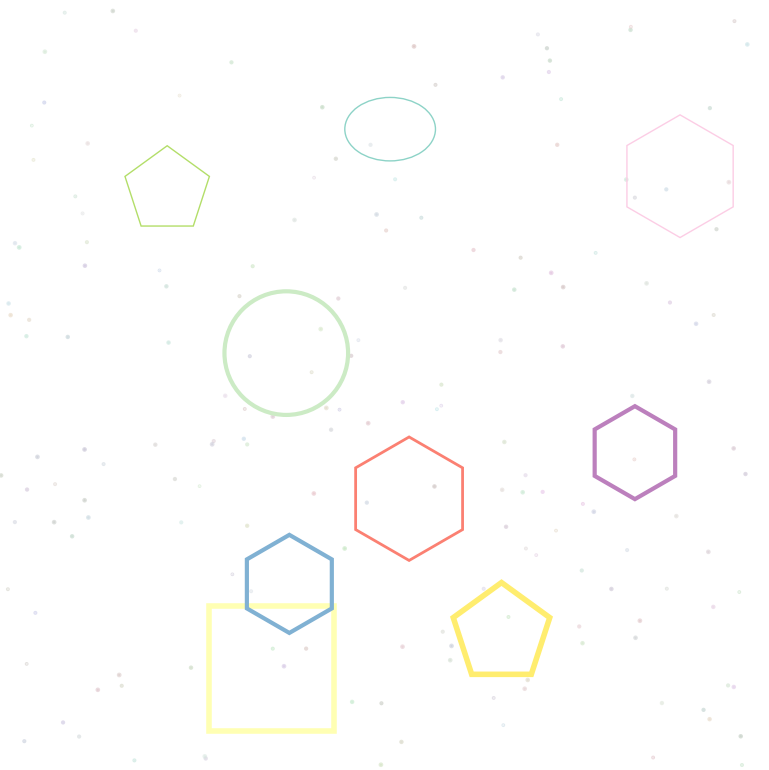[{"shape": "oval", "thickness": 0.5, "radius": 0.29, "center": [0.507, 0.832]}, {"shape": "square", "thickness": 2, "radius": 0.41, "center": [0.353, 0.132]}, {"shape": "hexagon", "thickness": 1, "radius": 0.4, "center": [0.531, 0.352]}, {"shape": "hexagon", "thickness": 1.5, "radius": 0.32, "center": [0.376, 0.242]}, {"shape": "pentagon", "thickness": 0.5, "radius": 0.29, "center": [0.217, 0.753]}, {"shape": "hexagon", "thickness": 0.5, "radius": 0.4, "center": [0.883, 0.771]}, {"shape": "hexagon", "thickness": 1.5, "radius": 0.3, "center": [0.825, 0.412]}, {"shape": "circle", "thickness": 1.5, "radius": 0.4, "center": [0.372, 0.541]}, {"shape": "pentagon", "thickness": 2, "radius": 0.33, "center": [0.651, 0.178]}]